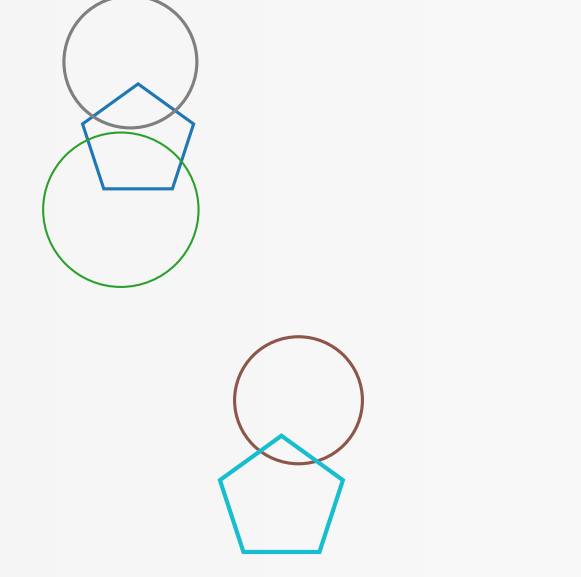[{"shape": "pentagon", "thickness": 1.5, "radius": 0.5, "center": [0.238, 0.753]}, {"shape": "circle", "thickness": 1, "radius": 0.67, "center": [0.208, 0.636]}, {"shape": "circle", "thickness": 1.5, "radius": 0.55, "center": [0.514, 0.306]}, {"shape": "circle", "thickness": 1.5, "radius": 0.57, "center": [0.224, 0.892]}, {"shape": "pentagon", "thickness": 2, "radius": 0.56, "center": [0.484, 0.133]}]